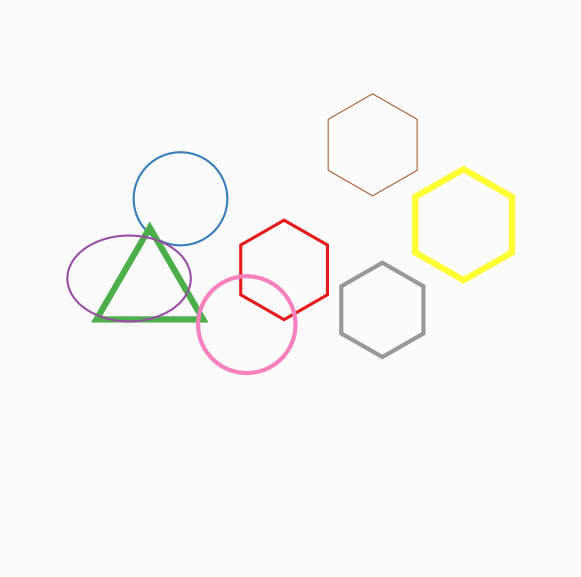[{"shape": "hexagon", "thickness": 1.5, "radius": 0.43, "center": [0.489, 0.532]}, {"shape": "circle", "thickness": 1, "radius": 0.4, "center": [0.311, 0.655]}, {"shape": "triangle", "thickness": 3, "radius": 0.53, "center": [0.258, 0.499]}, {"shape": "oval", "thickness": 1, "radius": 0.53, "center": [0.222, 0.517]}, {"shape": "hexagon", "thickness": 3, "radius": 0.48, "center": [0.798, 0.61]}, {"shape": "hexagon", "thickness": 0.5, "radius": 0.44, "center": [0.641, 0.748]}, {"shape": "circle", "thickness": 2, "radius": 0.42, "center": [0.425, 0.437]}, {"shape": "hexagon", "thickness": 2, "radius": 0.41, "center": [0.658, 0.463]}]